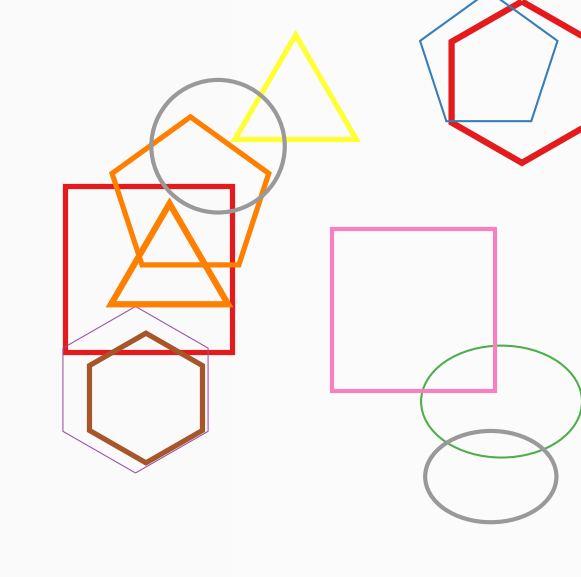[{"shape": "square", "thickness": 2.5, "radius": 0.72, "center": [0.256, 0.534]}, {"shape": "hexagon", "thickness": 3, "radius": 0.7, "center": [0.898, 0.857]}, {"shape": "pentagon", "thickness": 1, "radius": 0.62, "center": [0.841, 0.89]}, {"shape": "oval", "thickness": 1, "radius": 0.69, "center": [0.863, 0.304]}, {"shape": "hexagon", "thickness": 0.5, "radius": 0.72, "center": [0.233, 0.324]}, {"shape": "triangle", "thickness": 3, "radius": 0.58, "center": [0.292, 0.53]}, {"shape": "pentagon", "thickness": 2.5, "radius": 0.71, "center": [0.328, 0.655]}, {"shape": "triangle", "thickness": 2.5, "radius": 0.6, "center": [0.509, 0.818]}, {"shape": "hexagon", "thickness": 2.5, "radius": 0.56, "center": [0.251, 0.31]}, {"shape": "square", "thickness": 2, "radius": 0.7, "center": [0.711, 0.462]}, {"shape": "circle", "thickness": 2, "radius": 0.57, "center": [0.375, 0.746]}, {"shape": "oval", "thickness": 2, "radius": 0.56, "center": [0.844, 0.174]}]